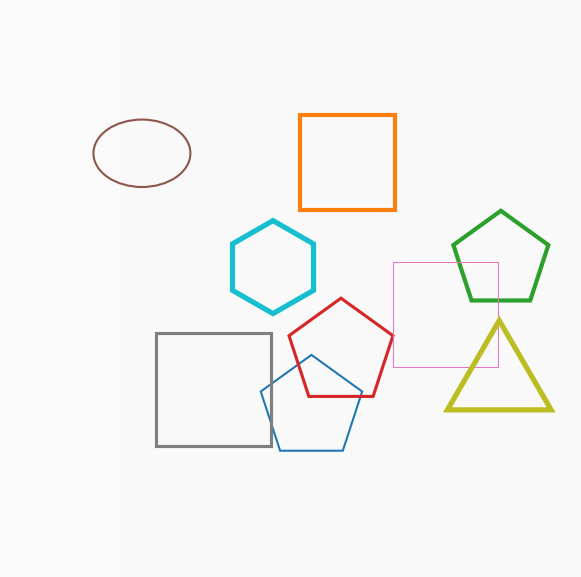[{"shape": "pentagon", "thickness": 1, "radius": 0.46, "center": [0.536, 0.293]}, {"shape": "square", "thickness": 2, "radius": 0.41, "center": [0.598, 0.718]}, {"shape": "pentagon", "thickness": 2, "radius": 0.43, "center": [0.862, 0.548]}, {"shape": "pentagon", "thickness": 1.5, "radius": 0.47, "center": [0.587, 0.389]}, {"shape": "oval", "thickness": 1, "radius": 0.42, "center": [0.244, 0.734]}, {"shape": "square", "thickness": 0.5, "radius": 0.45, "center": [0.767, 0.455]}, {"shape": "square", "thickness": 1.5, "radius": 0.49, "center": [0.367, 0.325]}, {"shape": "triangle", "thickness": 2.5, "radius": 0.52, "center": [0.859, 0.341]}, {"shape": "hexagon", "thickness": 2.5, "radius": 0.4, "center": [0.47, 0.537]}]